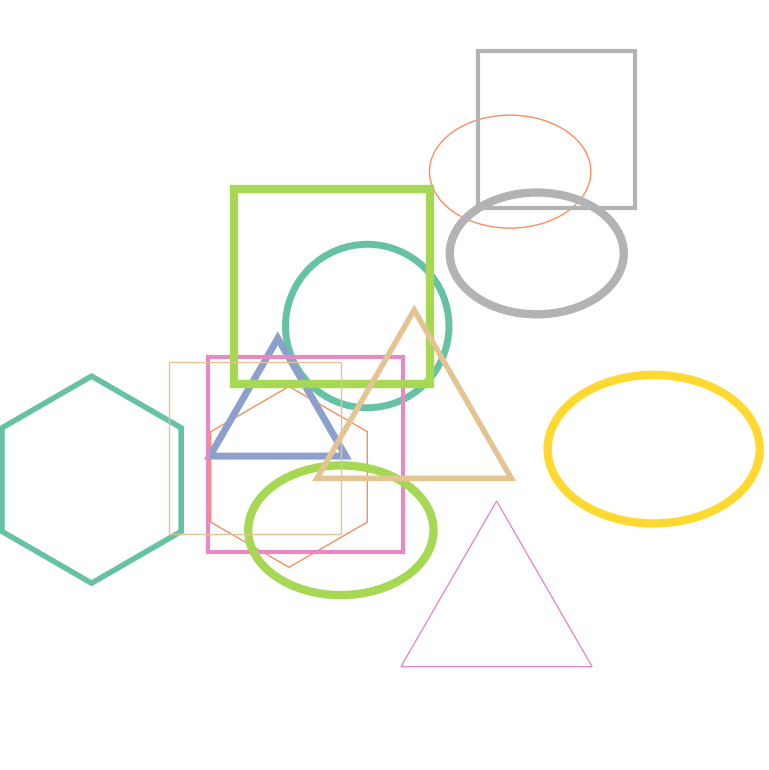[{"shape": "hexagon", "thickness": 2, "radius": 0.67, "center": [0.119, 0.377]}, {"shape": "circle", "thickness": 2.5, "radius": 0.53, "center": [0.477, 0.577]}, {"shape": "oval", "thickness": 0.5, "radius": 0.52, "center": [0.663, 0.777]}, {"shape": "hexagon", "thickness": 0.5, "radius": 0.59, "center": [0.375, 0.381]}, {"shape": "triangle", "thickness": 2.5, "radius": 0.51, "center": [0.361, 0.459]}, {"shape": "triangle", "thickness": 0.5, "radius": 0.72, "center": [0.645, 0.206]}, {"shape": "square", "thickness": 1.5, "radius": 0.63, "center": [0.397, 0.409]}, {"shape": "oval", "thickness": 3, "radius": 0.6, "center": [0.443, 0.311]}, {"shape": "square", "thickness": 3, "radius": 0.64, "center": [0.431, 0.628]}, {"shape": "oval", "thickness": 3, "radius": 0.69, "center": [0.849, 0.417]}, {"shape": "triangle", "thickness": 2, "radius": 0.73, "center": [0.538, 0.452]}, {"shape": "square", "thickness": 0.5, "radius": 0.56, "center": [0.331, 0.418]}, {"shape": "oval", "thickness": 3, "radius": 0.56, "center": [0.697, 0.671]}, {"shape": "square", "thickness": 1.5, "radius": 0.51, "center": [0.723, 0.832]}]